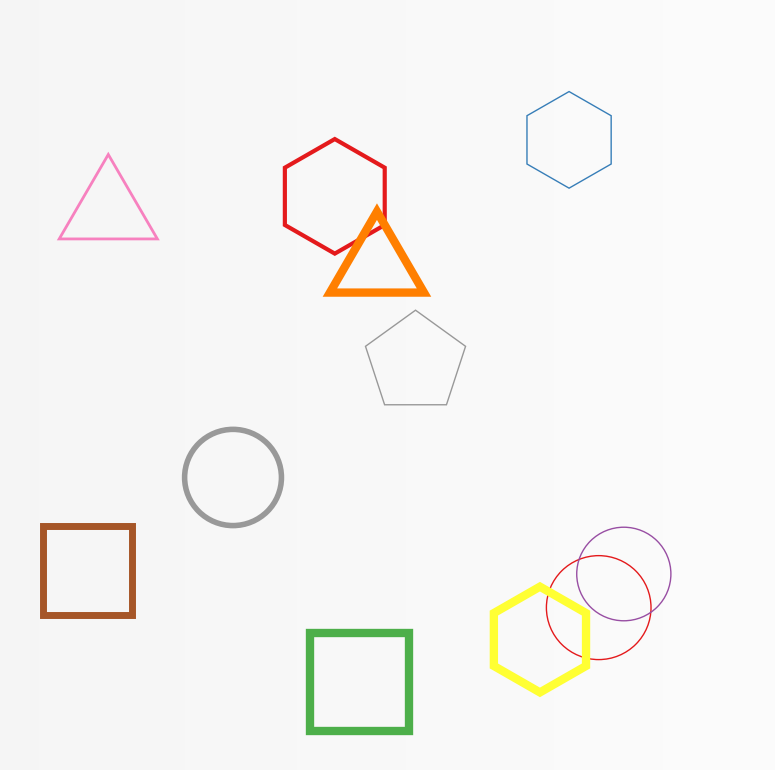[{"shape": "hexagon", "thickness": 1.5, "radius": 0.37, "center": [0.432, 0.745]}, {"shape": "circle", "thickness": 0.5, "radius": 0.34, "center": [0.773, 0.211]}, {"shape": "hexagon", "thickness": 0.5, "radius": 0.31, "center": [0.734, 0.818]}, {"shape": "square", "thickness": 3, "radius": 0.32, "center": [0.464, 0.115]}, {"shape": "circle", "thickness": 0.5, "radius": 0.3, "center": [0.805, 0.255]}, {"shape": "triangle", "thickness": 3, "radius": 0.35, "center": [0.486, 0.655]}, {"shape": "hexagon", "thickness": 3, "radius": 0.34, "center": [0.697, 0.169]}, {"shape": "square", "thickness": 2.5, "radius": 0.29, "center": [0.113, 0.259]}, {"shape": "triangle", "thickness": 1, "radius": 0.37, "center": [0.14, 0.726]}, {"shape": "pentagon", "thickness": 0.5, "radius": 0.34, "center": [0.536, 0.529]}, {"shape": "circle", "thickness": 2, "radius": 0.31, "center": [0.301, 0.38]}]